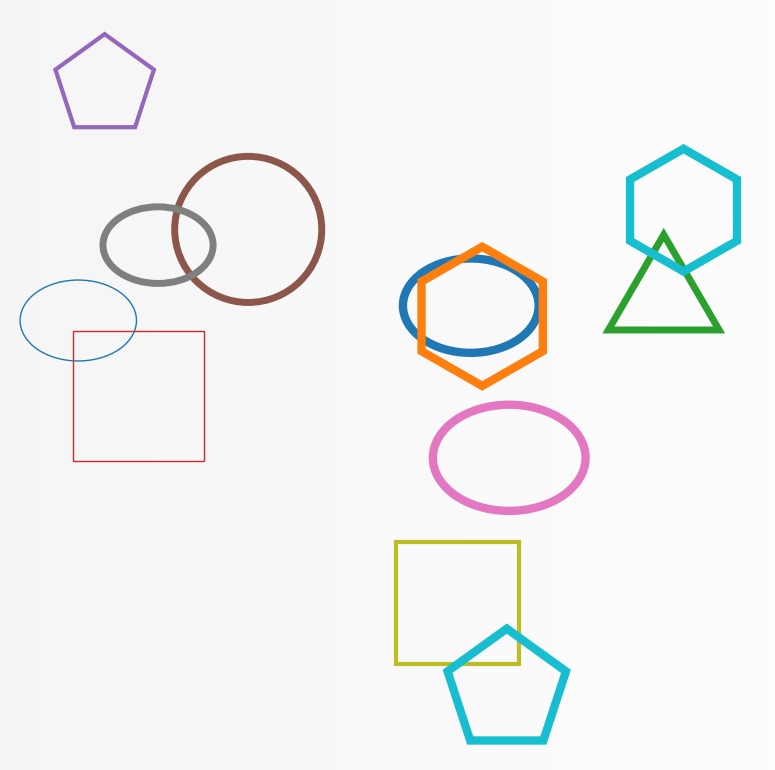[{"shape": "oval", "thickness": 0.5, "radius": 0.38, "center": [0.101, 0.584]}, {"shape": "oval", "thickness": 3, "radius": 0.44, "center": [0.607, 0.603]}, {"shape": "hexagon", "thickness": 3, "radius": 0.45, "center": [0.622, 0.589]}, {"shape": "triangle", "thickness": 2.5, "radius": 0.41, "center": [0.856, 0.613]}, {"shape": "square", "thickness": 0.5, "radius": 0.42, "center": [0.179, 0.486]}, {"shape": "pentagon", "thickness": 1.5, "radius": 0.33, "center": [0.135, 0.889]}, {"shape": "circle", "thickness": 2.5, "radius": 0.47, "center": [0.32, 0.702]}, {"shape": "oval", "thickness": 3, "radius": 0.49, "center": [0.657, 0.405]}, {"shape": "oval", "thickness": 2.5, "radius": 0.36, "center": [0.204, 0.682]}, {"shape": "square", "thickness": 1.5, "radius": 0.4, "center": [0.59, 0.217]}, {"shape": "hexagon", "thickness": 3, "radius": 0.4, "center": [0.882, 0.727]}, {"shape": "pentagon", "thickness": 3, "radius": 0.4, "center": [0.654, 0.103]}]